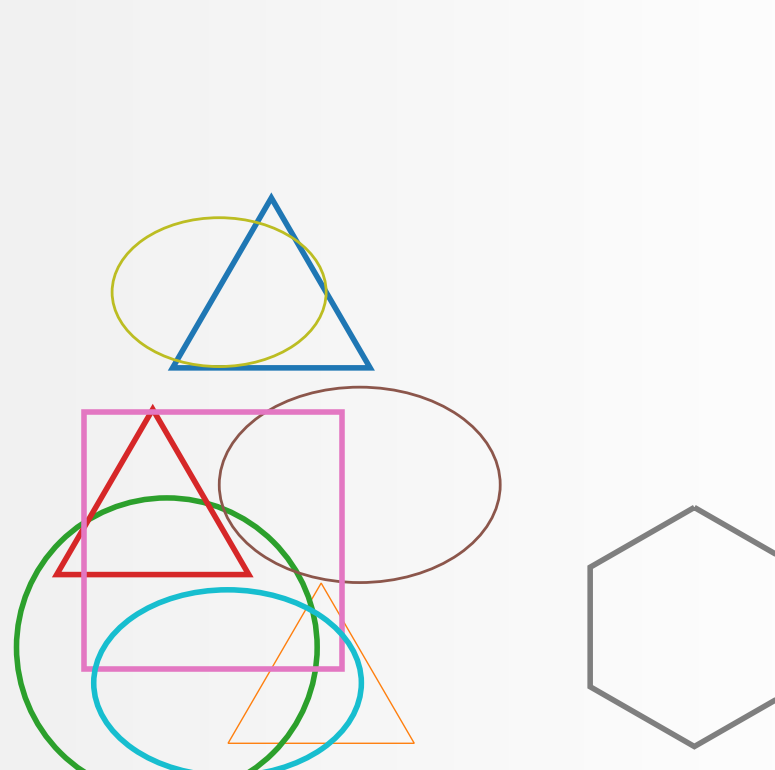[{"shape": "triangle", "thickness": 2, "radius": 0.74, "center": [0.35, 0.596]}, {"shape": "triangle", "thickness": 0.5, "radius": 0.69, "center": [0.414, 0.104]}, {"shape": "circle", "thickness": 2, "radius": 0.97, "center": [0.215, 0.159]}, {"shape": "triangle", "thickness": 2, "radius": 0.72, "center": [0.197, 0.325]}, {"shape": "oval", "thickness": 1, "radius": 0.91, "center": [0.464, 0.37]}, {"shape": "square", "thickness": 2, "radius": 0.83, "center": [0.275, 0.298]}, {"shape": "hexagon", "thickness": 2, "radius": 0.78, "center": [0.896, 0.186]}, {"shape": "oval", "thickness": 1, "radius": 0.69, "center": [0.283, 0.621]}, {"shape": "oval", "thickness": 2, "radius": 0.86, "center": [0.294, 0.113]}]